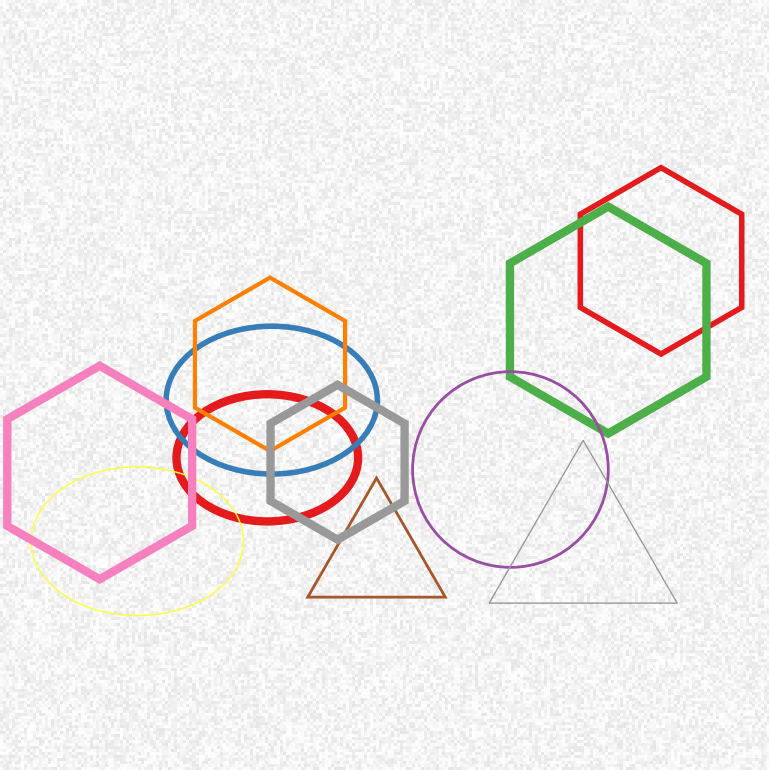[{"shape": "oval", "thickness": 3, "radius": 0.59, "center": [0.347, 0.405]}, {"shape": "hexagon", "thickness": 2, "radius": 0.61, "center": [0.858, 0.661]}, {"shape": "oval", "thickness": 2, "radius": 0.69, "center": [0.353, 0.48]}, {"shape": "hexagon", "thickness": 3, "radius": 0.74, "center": [0.79, 0.584]}, {"shape": "circle", "thickness": 1, "radius": 0.64, "center": [0.663, 0.39]}, {"shape": "hexagon", "thickness": 1.5, "radius": 0.56, "center": [0.351, 0.527]}, {"shape": "oval", "thickness": 0.5, "radius": 0.69, "center": [0.178, 0.297]}, {"shape": "triangle", "thickness": 1, "radius": 0.52, "center": [0.489, 0.276]}, {"shape": "hexagon", "thickness": 3, "radius": 0.69, "center": [0.129, 0.386]}, {"shape": "hexagon", "thickness": 3, "radius": 0.5, "center": [0.438, 0.4]}, {"shape": "triangle", "thickness": 0.5, "radius": 0.7, "center": [0.757, 0.287]}]